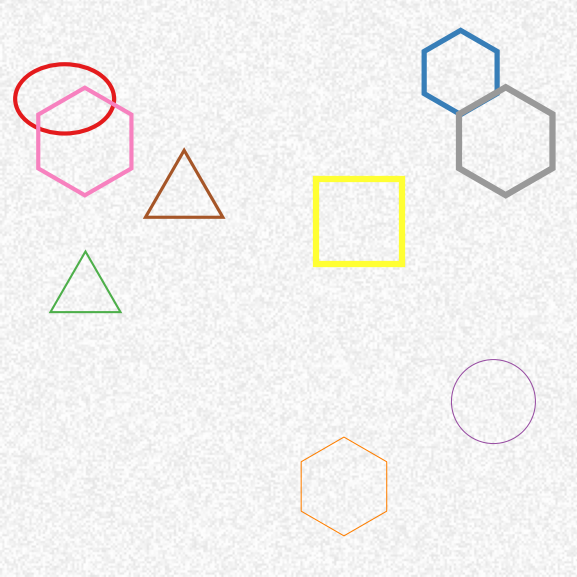[{"shape": "oval", "thickness": 2, "radius": 0.43, "center": [0.112, 0.828]}, {"shape": "hexagon", "thickness": 2.5, "radius": 0.36, "center": [0.798, 0.874]}, {"shape": "triangle", "thickness": 1, "radius": 0.35, "center": [0.148, 0.494]}, {"shape": "circle", "thickness": 0.5, "radius": 0.36, "center": [0.854, 0.304]}, {"shape": "hexagon", "thickness": 0.5, "radius": 0.43, "center": [0.596, 0.157]}, {"shape": "square", "thickness": 3, "radius": 0.37, "center": [0.622, 0.616]}, {"shape": "triangle", "thickness": 1.5, "radius": 0.39, "center": [0.319, 0.662]}, {"shape": "hexagon", "thickness": 2, "radius": 0.47, "center": [0.147, 0.754]}, {"shape": "hexagon", "thickness": 3, "radius": 0.47, "center": [0.876, 0.755]}]